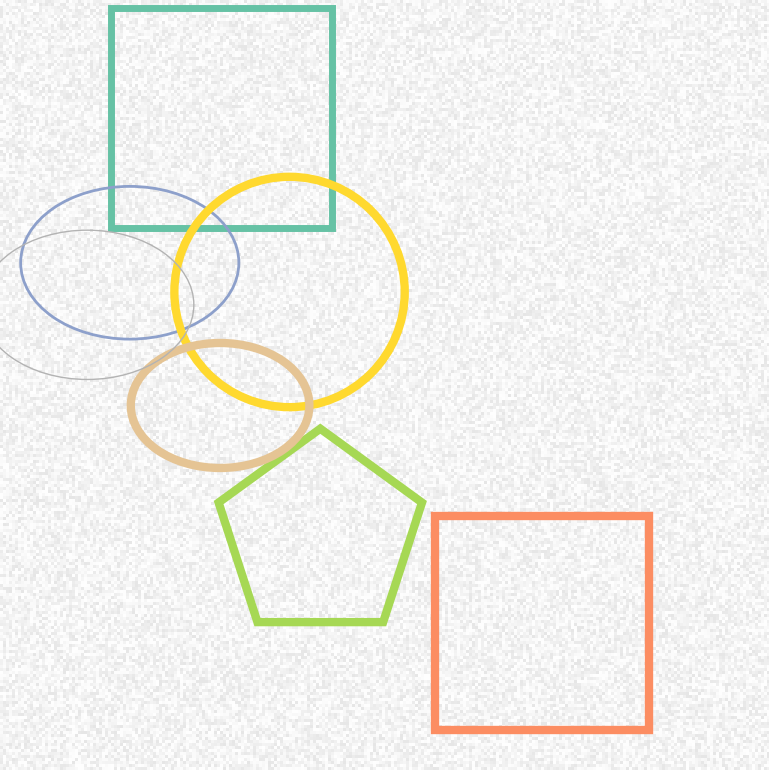[{"shape": "square", "thickness": 2.5, "radius": 0.72, "center": [0.288, 0.847]}, {"shape": "square", "thickness": 3, "radius": 0.7, "center": [0.704, 0.191]}, {"shape": "oval", "thickness": 1, "radius": 0.71, "center": [0.169, 0.659]}, {"shape": "pentagon", "thickness": 3, "radius": 0.69, "center": [0.416, 0.304]}, {"shape": "circle", "thickness": 3, "radius": 0.75, "center": [0.376, 0.621]}, {"shape": "oval", "thickness": 3, "radius": 0.58, "center": [0.286, 0.473]}, {"shape": "oval", "thickness": 0.5, "radius": 0.69, "center": [0.113, 0.604]}]